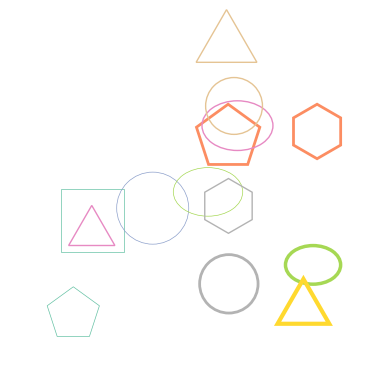[{"shape": "square", "thickness": 0.5, "radius": 0.41, "center": [0.24, 0.427]}, {"shape": "pentagon", "thickness": 0.5, "radius": 0.36, "center": [0.19, 0.184]}, {"shape": "pentagon", "thickness": 2, "radius": 0.43, "center": [0.593, 0.643]}, {"shape": "hexagon", "thickness": 2, "radius": 0.35, "center": [0.824, 0.658]}, {"shape": "circle", "thickness": 0.5, "radius": 0.47, "center": [0.397, 0.459]}, {"shape": "triangle", "thickness": 1, "radius": 0.35, "center": [0.238, 0.397]}, {"shape": "oval", "thickness": 1, "radius": 0.46, "center": [0.617, 0.674]}, {"shape": "oval", "thickness": 2.5, "radius": 0.36, "center": [0.813, 0.312]}, {"shape": "oval", "thickness": 0.5, "radius": 0.45, "center": [0.54, 0.502]}, {"shape": "triangle", "thickness": 3, "radius": 0.39, "center": [0.788, 0.198]}, {"shape": "circle", "thickness": 1, "radius": 0.37, "center": [0.608, 0.725]}, {"shape": "triangle", "thickness": 1, "radius": 0.46, "center": [0.588, 0.884]}, {"shape": "circle", "thickness": 2, "radius": 0.38, "center": [0.594, 0.263]}, {"shape": "hexagon", "thickness": 1, "radius": 0.36, "center": [0.593, 0.465]}]